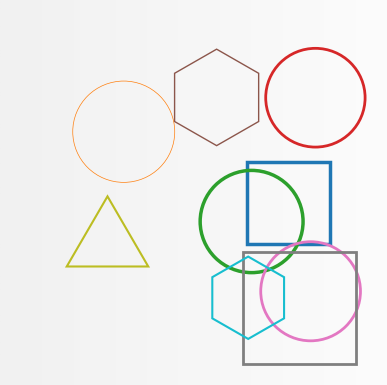[{"shape": "square", "thickness": 2.5, "radius": 0.53, "center": [0.745, 0.473]}, {"shape": "circle", "thickness": 0.5, "radius": 0.66, "center": [0.319, 0.658]}, {"shape": "circle", "thickness": 2.5, "radius": 0.66, "center": [0.649, 0.425]}, {"shape": "circle", "thickness": 2, "radius": 0.64, "center": [0.814, 0.746]}, {"shape": "hexagon", "thickness": 1, "radius": 0.63, "center": [0.559, 0.747]}, {"shape": "circle", "thickness": 2, "radius": 0.64, "center": [0.802, 0.243]}, {"shape": "square", "thickness": 2, "radius": 0.73, "center": [0.773, 0.2]}, {"shape": "triangle", "thickness": 1.5, "radius": 0.61, "center": [0.277, 0.369]}, {"shape": "hexagon", "thickness": 1.5, "radius": 0.53, "center": [0.64, 0.227]}]